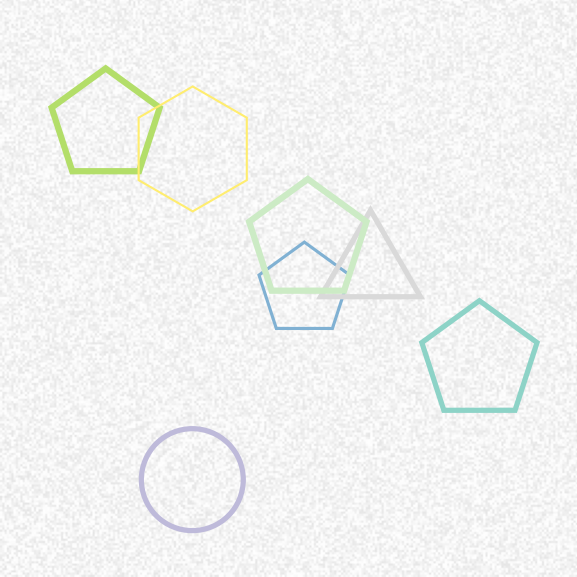[{"shape": "pentagon", "thickness": 2.5, "radius": 0.52, "center": [0.83, 0.374]}, {"shape": "circle", "thickness": 2.5, "radius": 0.44, "center": [0.333, 0.169]}, {"shape": "pentagon", "thickness": 1.5, "radius": 0.41, "center": [0.527, 0.497]}, {"shape": "pentagon", "thickness": 3, "radius": 0.49, "center": [0.183, 0.782]}, {"shape": "triangle", "thickness": 2.5, "radius": 0.5, "center": [0.642, 0.535]}, {"shape": "pentagon", "thickness": 3, "radius": 0.53, "center": [0.533, 0.582]}, {"shape": "hexagon", "thickness": 1, "radius": 0.54, "center": [0.334, 0.741]}]